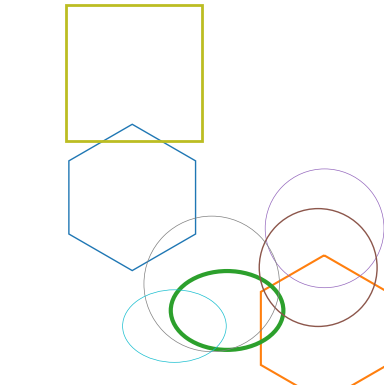[{"shape": "hexagon", "thickness": 1, "radius": 0.95, "center": [0.343, 0.487]}, {"shape": "hexagon", "thickness": 1.5, "radius": 0.95, "center": [0.842, 0.147]}, {"shape": "oval", "thickness": 3, "radius": 0.73, "center": [0.59, 0.194]}, {"shape": "circle", "thickness": 0.5, "radius": 0.77, "center": [0.843, 0.407]}, {"shape": "circle", "thickness": 1, "radius": 0.77, "center": [0.826, 0.305]}, {"shape": "circle", "thickness": 0.5, "radius": 0.88, "center": [0.55, 0.263]}, {"shape": "square", "thickness": 2, "radius": 0.89, "center": [0.348, 0.811]}, {"shape": "oval", "thickness": 0.5, "radius": 0.67, "center": [0.453, 0.153]}]